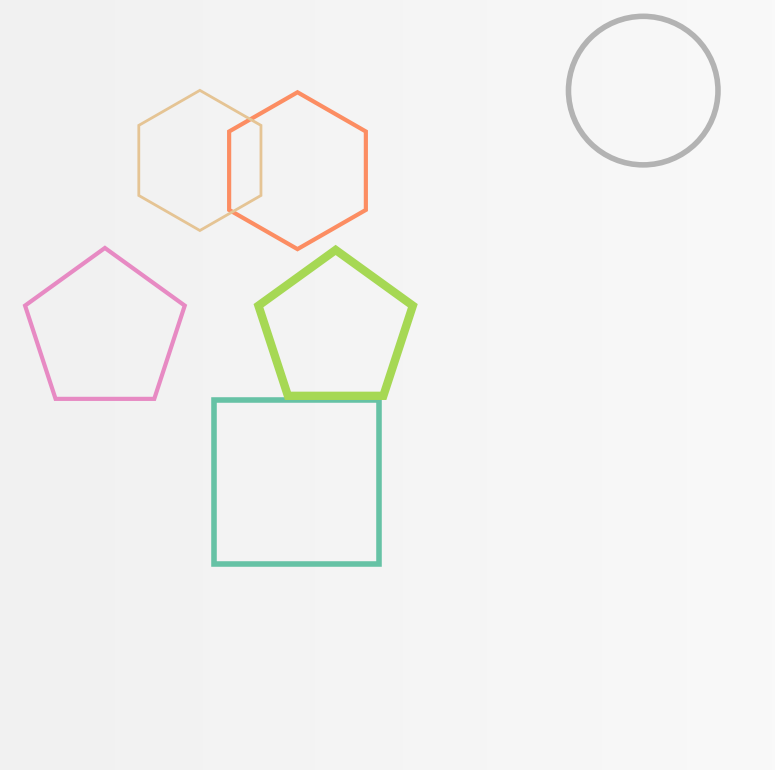[{"shape": "square", "thickness": 2, "radius": 0.53, "center": [0.383, 0.374]}, {"shape": "hexagon", "thickness": 1.5, "radius": 0.51, "center": [0.384, 0.778]}, {"shape": "pentagon", "thickness": 1.5, "radius": 0.54, "center": [0.135, 0.57]}, {"shape": "pentagon", "thickness": 3, "radius": 0.52, "center": [0.433, 0.571]}, {"shape": "hexagon", "thickness": 1, "radius": 0.46, "center": [0.258, 0.792]}, {"shape": "circle", "thickness": 2, "radius": 0.48, "center": [0.83, 0.882]}]